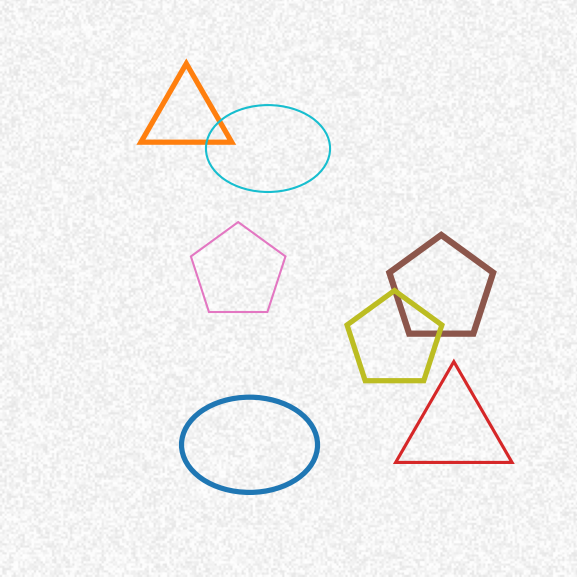[{"shape": "oval", "thickness": 2.5, "radius": 0.59, "center": [0.432, 0.229]}, {"shape": "triangle", "thickness": 2.5, "radius": 0.45, "center": [0.323, 0.798]}, {"shape": "triangle", "thickness": 1.5, "radius": 0.58, "center": [0.786, 0.257]}, {"shape": "pentagon", "thickness": 3, "radius": 0.47, "center": [0.764, 0.498]}, {"shape": "pentagon", "thickness": 1, "radius": 0.43, "center": [0.412, 0.529]}, {"shape": "pentagon", "thickness": 2.5, "radius": 0.43, "center": [0.683, 0.41]}, {"shape": "oval", "thickness": 1, "radius": 0.54, "center": [0.464, 0.742]}]